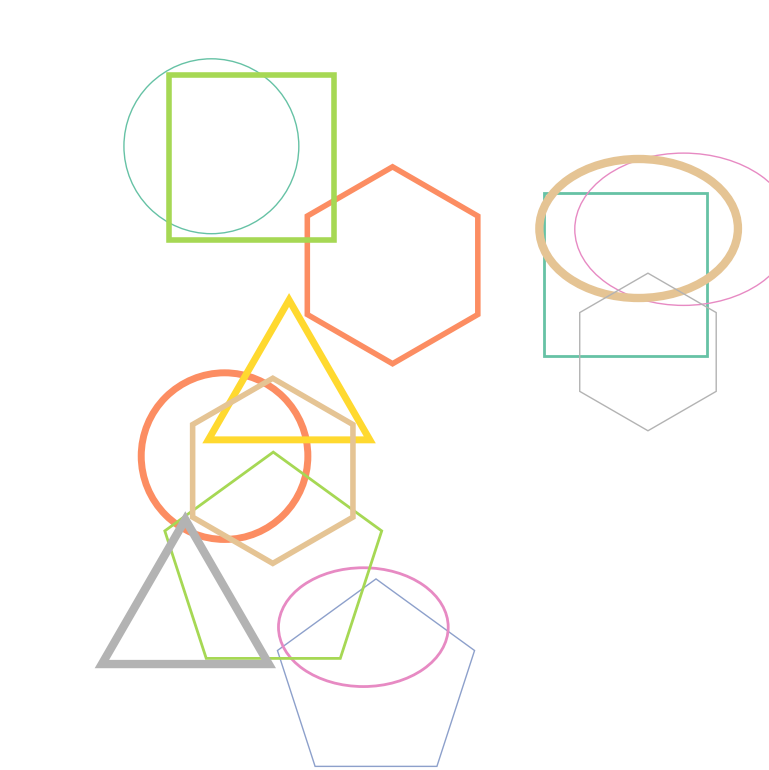[{"shape": "square", "thickness": 1, "radius": 0.53, "center": [0.812, 0.644]}, {"shape": "circle", "thickness": 0.5, "radius": 0.57, "center": [0.275, 0.81]}, {"shape": "hexagon", "thickness": 2, "radius": 0.64, "center": [0.51, 0.655]}, {"shape": "circle", "thickness": 2.5, "radius": 0.54, "center": [0.292, 0.408]}, {"shape": "pentagon", "thickness": 0.5, "radius": 0.67, "center": [0.488, 0.114]}, {"shape": "oval", "thickness": 1, "radius": 0.55, "center": [0.472, 0.186]}, {"shape": "oval", "thickness": 0.5, "radius": 0.71, "center": [0.888, 0.702]}, {"shape": "square", "thickness": 2, "radius": 0.54, "center": [0.327, 0.795]}, {"shape": "pentagon", "thickness": 1, "radius": 0.74, "center": [0.355, 0.265]}, {"shape": "triangle", "thickness": 2.5, "radius": 0.61, "center": [0.375, 0.489]}, {"shape": "hexagon", "thickness": 2, "radius": 0.6, "center": [0.354, 0.389]}, {"shape": "oval", "thickness": 3, "radius": 0.64, "center": [0.829, 0.703]}, {"shape": "hexagon", "thickness": 0.5, "radius": 0.51, "center": [0.842, 0.543]}, {"shape": "triangle", "thickness": 3, "radius": 0.63, "center": [0.241, 0.2]}]